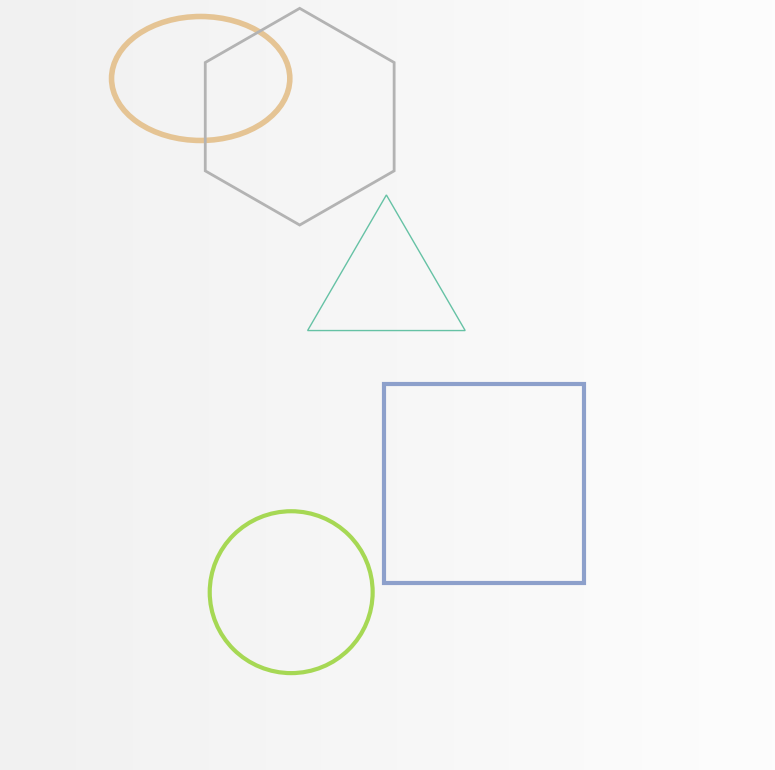[{"shape": "triangle", "thickness": 0.5, "radius": 0.59, "center": [0.499, 0.629]}, {"shape": "square", "thickness": 1.5, "radius": 0.65, "center": [0.625, 0.372]}, {"shape": "circle", "thickness": 1.5, "radius": 0.53, "center": [0.376, 0.231]}, {"shape": "oval", "thickness": 2, "radius": 0.58, "center": [0.259, 0.898]}, {"shape": "hexagon", "thickness": 1, "radius": 0.7, "center": [0.387, 0.848]}]